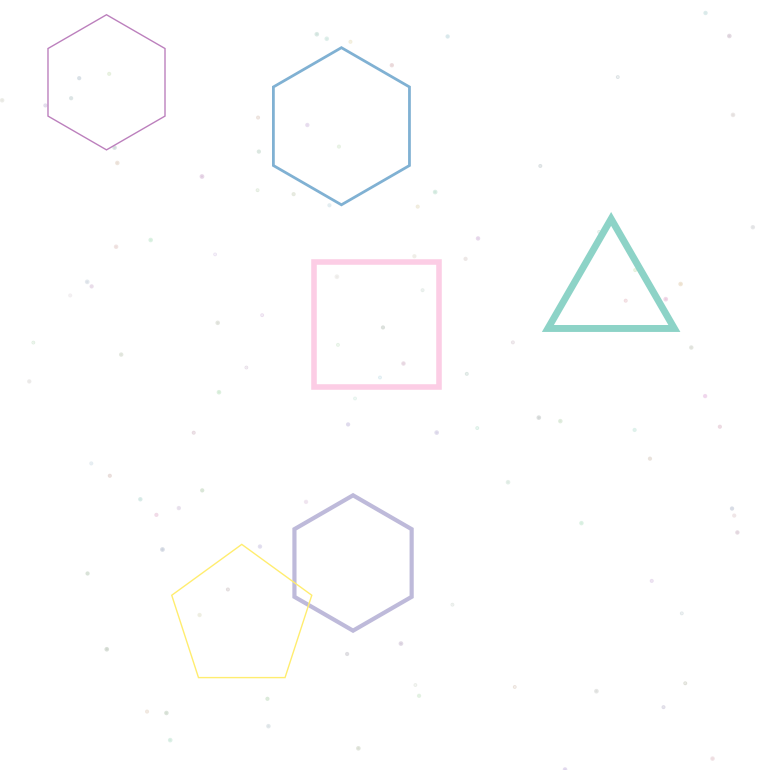[{"shape": "triangle", "thickness": 2.5, "radius": 0.47, "center": [0.794, 0.621]}, {"shape": "hexagon", "thickness": 1.5, "radius": 0.44, "center": [0.458, 0.269]}, {"shape": "hexagon", "thickness": 1, "radius": 0.51, "center": [0.443, 0.836]}, {"shape": "square", "thickness": 2, "radius": 0.4, "center": [0.489, 0.578]}, {"shape": "hexagon", "thickness": 0.5, "radius": 0.44, "center": [0.138, 0.893]}, {"shape": "pentagon", "thickness": 0.5, "radius": 0.48, "center": [0.314, 0.197]}]